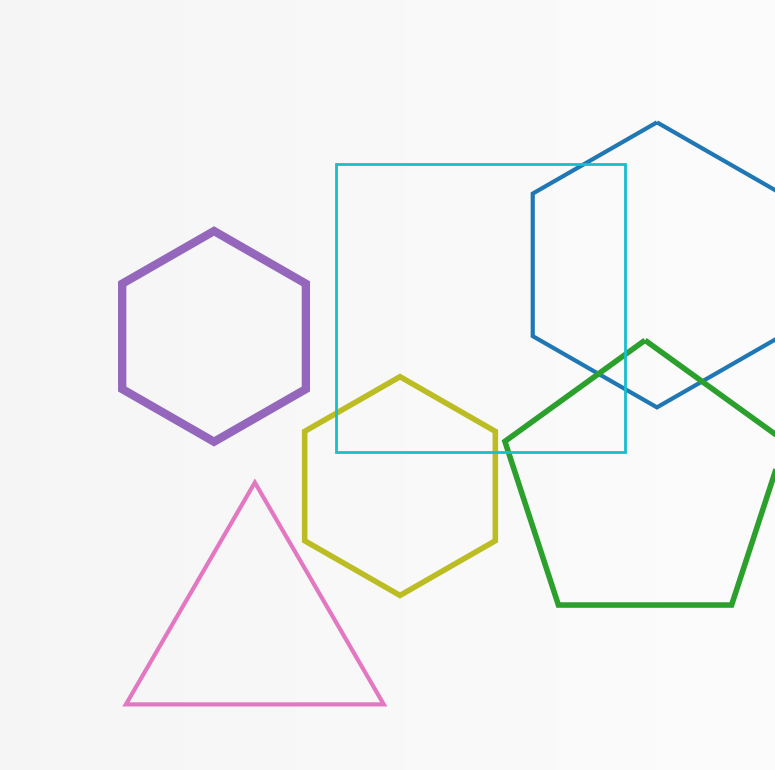[{"shape": "hexagon", "thickness": 1.5, "radius": 0.93, "center": [0.848, 0.656]}, {"shape": "pentagon", "thickness": 2, "radius": 0.95, "center": [0.832, 0.368]}, {"shape": "hexagon", "thickness": 3, "radius": 0.68, "center": [0.276, 0.563]}, {"shape": "triangle", "thickness": 1.5, "radius": 0.96, "center": [0.329, 0.181]}, {"shape": "hexagon", "thickness": 2, "radius": 0.71, "center": [0.516, 0.369]}, {"shape": "square", "thickness": 1, "radius": 0.93, "center": [0.62, 0.6]}]